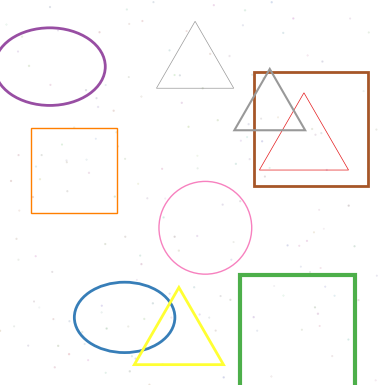[{"shape": "triangle", "thickness": 0.5, "radius": 0.67, "center": [0.789, 0.625]}, {"shape": "oval", "thickness": 2, "radius": 0.65, "center": [0.324, 0.176]}, {"shape": "square", "thickness": 3, "radius": 0.75, "center": [0.773, 0.138]}, {"shape": "oval", "thickness": 2, "radius": 0.72, "center": [0.129, 0.827]}, {"shape": "square", "thickness": 1, "radius": 0.56, "center": [0.192, 0.557]}, {"shape": "triangle", "thickness": 2, "radius": 0.67, "center": [0.465, 0.12]}, {"shape": "square", "thickness": 2, "radius": 0.74, "center": [0.807, 0.664]}, {"shape": "circle", "thickness": 1, "radius": 0.6, "center": [0.533, 0.408]}, {"shape": "triangle", "thickness": 1.5, "radius": 0.53, "center": [0.701, 0.715]}, {"shape": "triangle", "thickness": 0.5, "radius": 0.58, "center": [0.507, 0.829]}]